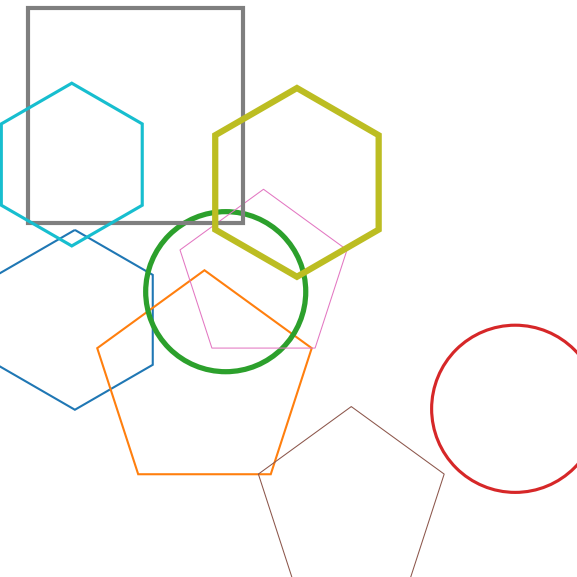[{"shape": "hexagon", "thickness": 1, "radius": 0.78, "center": [0.13, 0.445]}, {"shape": "pentagon", "thickness": 1, "radius": 0.98, "center": [0.354, 0.336]}, {"shape": "circle", "thickness": 2.5, "radius": 0.69, "center": [0.391, 0.494]}, {"shape": "circle", "thickness": 1.5, "radius": 0.72, "center": [0.892, 0.291]}, {"shape": "pentagon", "thickness": 0.5, "radius": 0.85, "center": [0.608, 0.126]}, {"shape": "pentagon", "thickness": 0.5, "radius": 0.76, "center": [0.456, 0.519]}, {"shape": "square", "thickness": 2, "radius": 0.93, "center": [0.235, 0.798]}, {"shape": "hexagon", "thickness": 3, "radius": 0.82, "center": [0.514, 0.683]}, {"shape": "hexagon", "thickness": 1.5, "radius": 0.7, "center": [0.124, 0.714]}]